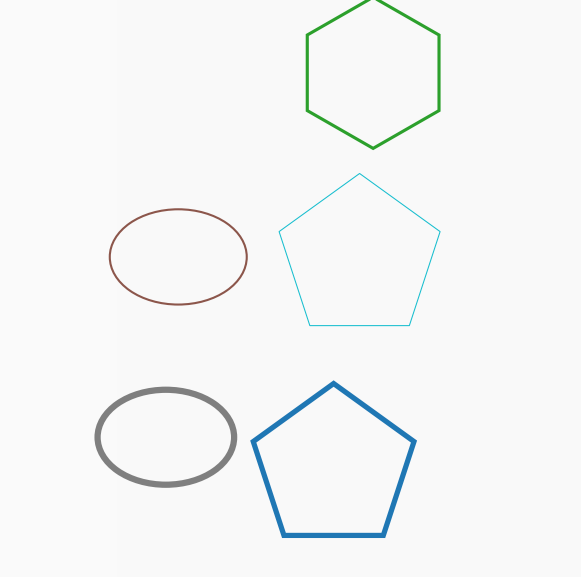[{"shape": "pentagon", "thickness": 2.5, "radius": 0.73, "center": [0.574, 0.19]}, {"shape": "hexagon", "thickness": 1.5, "radius": 0.65, "center": [0.642, 0.873]}, {"shape": "oval", "thickness": 1, "radius": 0.59, "center": [0.307, 0.554]}, {"shape": "oval", "thickness": 3, "radius": 0.59, "center": [0.285, 0.242]}, {"shape": "pentagon", "thickness": 0.5, "radius": 0.73, "center": [0.619, 0.553]}]